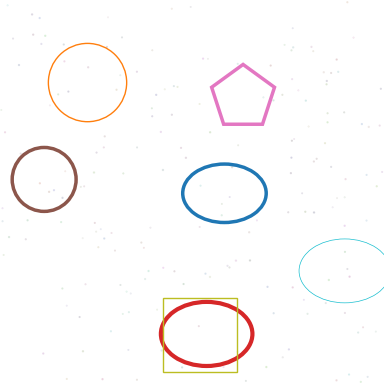[{"shape": "oval", "thickness": 2.5, "radius": 0.54, "center": [0.583, 0.498]}, {"shape": "circle", "thickness": 1, "radius": 0.51, "center": [0.227, 0.786]}, {"shape": "oval", "thickness": 3, "radius": 0.59, "center": [0.537, 0.133]}, {"shape": "circle", "thickness": 2.5, "radius": 0.42, "center": [0.115, 0.534]}, {"shape": "pentagon", "thickness": 2.5, "radius": 0.43, "center": [0.631, 0.747]}, {"shape": "square", "thickness": 1, "radius": 0.48, "center": [0.518, 0.131]}, {"shape": "oval", "thickness": 0.5, "radius": 0.59, "center": [0.895, 0.296]}]